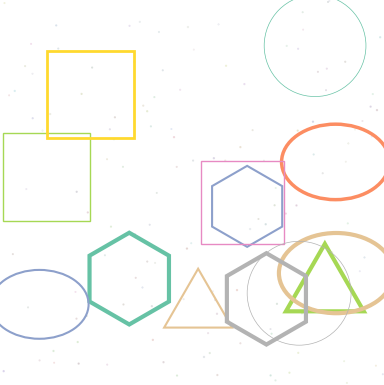[{"shape": "hexagon", "thickness": 3, "radius": 0.6, "center": [0.336, 0.276]}, {"shape": "circle", "thickness": 0.5, "radius": 0.66, "center": [0.818, 0.881]}, {"shape": "oval", "thickness": 2.5, "radius": 0.7, "center": [0.871, 0.579]}, {"shape": "oval", "thickness": 1.5, "radius": 0.64, "center": [0.102, 0.21]}, {"shape": "hexagon", "thickness": 1.5, "radius": 0.53, "center": [0.642, 0.464]}, {"shape": "square", "thickness": 1, "radius": 0.54, "center": [0.63, 0.475]}, {"shape": "triangle", "thickness": 3, "radius": 0.58, "center": [0.844, 0.25]}, {"shape": "square", "thickness": 1, "radius": 0.57, "center": [0.121, 0.54]}, {"shape": "square", "thickness": 2, "radius": 0.57, "center": [0.235, 0.755]}, {"shape": "triangle", "thickness": 1.5, "radius": 0.51, "center": [0.515, 0.2]}, {"shape": "oval", "thickness": 3, "radius": 0.74, "center": [0.873, 0.291]}, {"shape": "circle", "thickness": 0.5, "radius": 0.67, "center": [0.777, 0.238]}, {"shape": "hexagon", "thickness": 3, "radius": 0.59, "center": [0.692, 0.224]}]